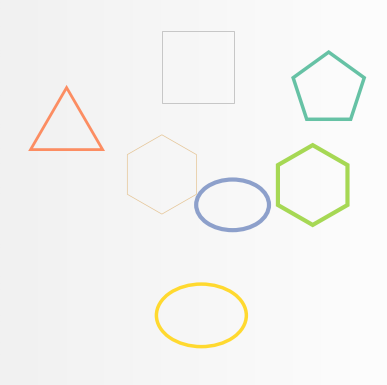[{"shape": "pentagon", "thickness": 2.5, "radius": 0.48, "center": [0.848, 0.768]}, {"shape": "triangle", "thickness": 2, "radius": 0.54, "center": [0.172, 0.665]}, {"shape": "oval", "thickness": 3, "radius": 0.47, "center": [0.6, 0.468]}, {"shape": "hexagon", "thickness": 3, "radius": 0.52, "center": [0.807, 0.519]}, {"shape": "oval", "thickness": 2.5, "radius": 0.58, "center": [0.52, 0.181]}, {"shape": "hexagon", "thickness": 0.5, "radius": 0.52, "center": [0.418, 0.547]}, {"shape": "square", "thickness": 0.5, "radius": 0.47, "center": [0.512, 0.827]}]